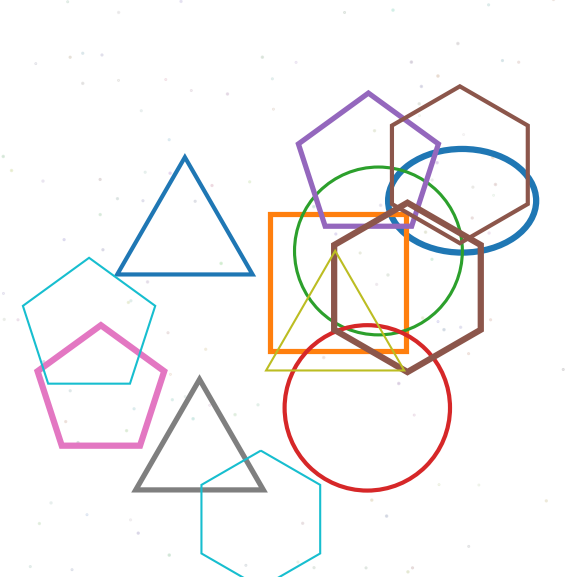[{"shape": "oval", "thickness": 3, "radius": 0.64, "center": [0.8, 0.651]}, {"shape": "triangle", "thickness": 2, "radius": 0.68, "center": [0.32, 0.592]}, {"shape": "square", "thickness": 2.5, "radius": 0.59, "center": [0.585, 0.51]}, {"shape": "circle", "thickness": 1.5, "radius": 0.73, "center": [0.655, 0.565]}, {"shape": "circle", "thickness": 2, "radius": 0.72, "center": [0.636, 0.293]}, {"shape": "pentagon", "thickness": 2.5, "radius": 0.64, "center": [0.638, 0.711]}, {"shape": "hexagon", "thickness": 2, "radius": 0.68, "center": [0.796, 0.714]}, {"shape": "hexagon", "thickness": 3, "radius": 0.73, "center": [0.706, 0.501]}, {"shape": "pentagon", "thickness": 3, "radius": 0.58, "center": [0.175, 0.321]}, {"shape": "triangle", "thickness": 2.5, "radius": 0.64, "center": [0.346, 0.215]}, {"shape": "triangle", "thickness": 1, "radius": 0.69, "center": [0.58, 0.427]}, {"shape": "hexagon", "thickness": 1, "radius": 0.59, "center": [0.452, 0.1]}, {"shape": "pentagon", "thickness": 1, "radius": 0.6, "center": [0.154, 0.432]}]